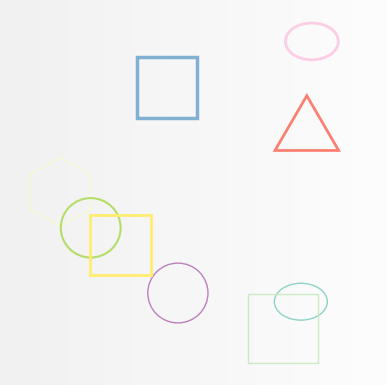[{"shape": "oval", "thickness": 1, "radius": 0.34, "center": [0.776, 0.216]}, {"shape": "hexagon", "thickness": 0.5, "radius": 0.45, "center": [0.155, 0.502]}, {"shape": "triangle", "thickness": 2, "radius": 0.47, "center": [0.792, 0.657]}, {"shape": "square", "thickness": 2.5, "radius": 0.39, "center": [0.431, 0.773]}, {"shape": "circle", "thickness": 1.5, "radius": 0.39, "center": [0.234, 0.408]}, {"shape": "oval", "thickness": 2, "radius": 0.34, "center": [0.805, 0.892]}, {"shape": "circle", "thickness": 1, "radius": 0.39, "center": [0.459, 0.239]}, {"shape": "square", "thickness": 1, "radius": 0.45, "center": [0.731, 0.146]}, {"shape": "square", "thickness": 2, "radius": 0.39, "center": [0.311, 0.363]}]